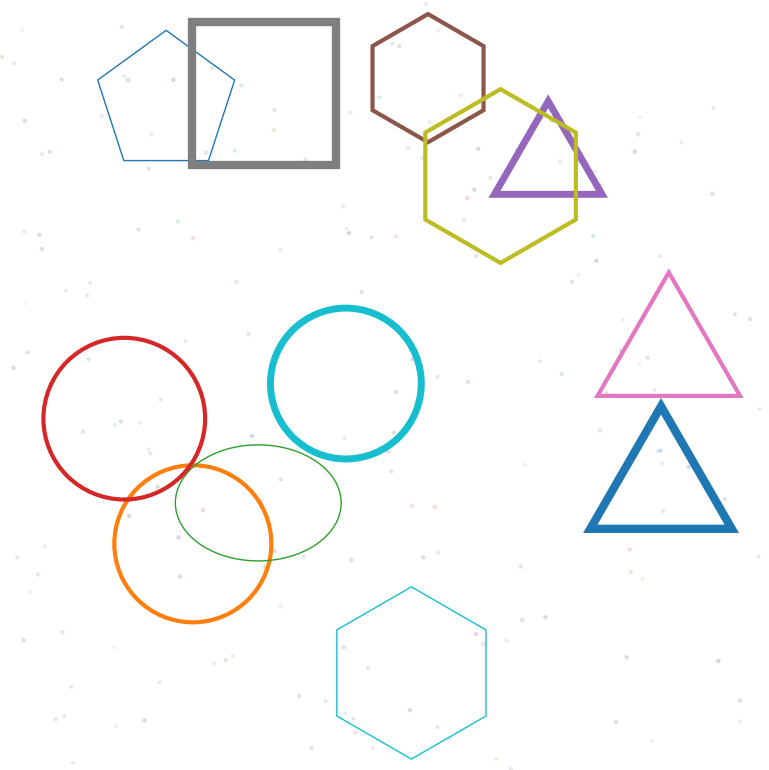[{"shape": "pentagon", "thickness": 0.5, "radius": 0.47, "center": [0.216, 0.867]}, {"shape": "triangle", "thickness": 3, "radius": 0.53, "center": [0.858, 0.366]}, {"shape": "circle", "thickness": 1.5, "radius": 0.51, "center": [0.25, 0.294]}, {"shape": "oval", "thickness": 0.5, "radius": 0.54, "center": [0.335, 0.347]}, {"shape": "circle", "thickness": 1.5, "radius": 0.53, "center": [0.161, 0.456]}, {"shape": "triangle", "thickness": 2.5, "radius": 0.4, "center": [0.712, 0.788]}, {"shape": "hexagon", "thickness": 1.5, "radius": 0.42, "center": [0.556, 0.898]}, {"shape": "triangle", "thickness": 1.5, "radius": 0.53, "center": [0.869, 0.539]}, {"shape": "square", "thickness": 3, "radius": 0.47, "center": [0.343, 0.879]}, {"shape": "hexagon", "thickness": 1.5, "radius": 0.56, "center": [0.65, 0.771]}, {"shape": "circle", "thickness": 2.5, "radius": 0.49, "center": [0.449, 0.502]}, {"shape": "hexagon", "thickness": 0.5, "radius": 0.56, "center": [0.534, 0.126]}]